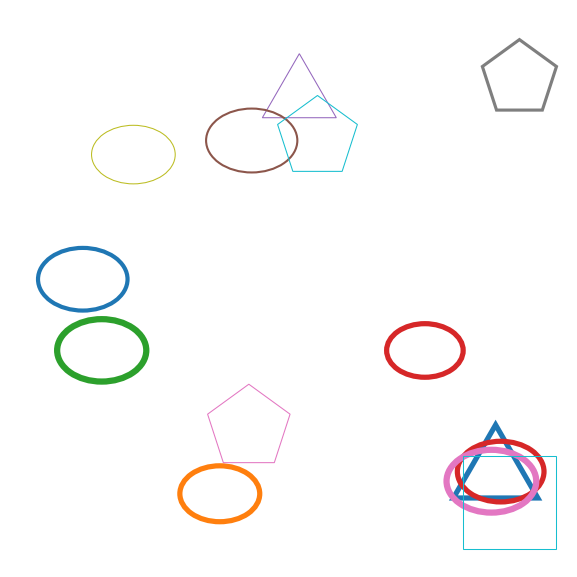[{"shape": "oval", "thickness": 2, "radius": 0.39, "center": [0.143, 0.516]}, {"shape": "triangle", "thickness": 2.5, "radius": 0.42, "center": [0.858, 0.179]}, {"shape": "oval", "thickness": 2.5, "radius": 0.35, "center": [0.381, 0.144]}, {"shape": "oval", "thickness": 3, "radius": 0.39, "center": [0.176, 0.392]}, {"shape": "oval", "thickness": 2.5, "radius": 0.33, "center": [0.736, 0.392]}, {"shape": "oval", "thickness": 2.5, "radius": 0.38, "center": [0.867, 0.183]}, {"shape": "triangle", "thickness": 0.5, "radius": 0.37, "center": [0.518, 0.832]}, {"shape": "oval", "thickness": 1, "radius": 0.4, "center": [0.436, 0.756]}, {"shape": "pentagon", "thickness": 0.5, "radius": 0.38, "center": [0.431, 0.259]}, {"shape": "oval", "thickness": 3, "radius": 0.39, "center": [0.851, 0.166]}, {"shape": "pentagon", "thickness": 1.5, "radius": 0.34, "center": [0.899, 0.863]}, {"shape": "oval", "thickness": 0.5, "radius": 0.36, "center": [0.231, 0.731]}, {"shape": "pentagon", "thickness": 0.5, "radius": 0.36, "center": [0.55, 0.761]}, {"shape": "square", "thickness": 0.5, "radius": 0.4, "center": [0.882, 0.129]}]